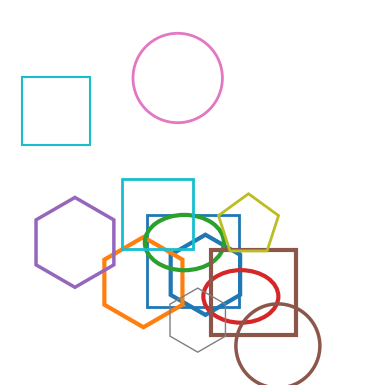[{"shape": "hexagon", "thickness": 3, "radius": 0.52, "center": [0.534, 0.286]}, {"shape": "square", "thickness": 2, "radius": 0.6, "center": [0.502, 0.321]}, {"shape": "hexagon", "thickness": 3, "radius": 0.59, "center": [0.372, 0.267]}, {"shape": "oval", "thickness": 3, "radius": 0.51, "center": [0.479, 0.37]}, {"shape": "oval", "thickness": 3, "radius": 0.49, "center": [0.626, 0.23]}, {"shape": "hexagon", "thickness": 2.5, "radius": 0.58, "center": [0.195, 0.37]}, {"shape": "circle", "thickness": 2.5, "radius": 0.55, "center": [0.722, 0.102]}, {"shape": "square", "thickness": 3, "radius": 0.55, "center": [0.659, 0.24]}, {"shape": "circle", "thickness": 2, "radius": 0.58, "center": [0.462, 0.797]}, {"shape": "hexagon", "thickness": 1, "radius": 0.42, "center": [0.514, 0.168]}, {"shape": "pentagon", "thickness": 2, "radius": 0.41, "center": [0.645, 0.415]}, {"shape": "square", "thickness": 2, "radius": 0.46, "center": [0.409, 0.444]}, {"shape": "square", "thickness": 1.5, "radius": 0.44, "center": [0.146, 0.711]}]